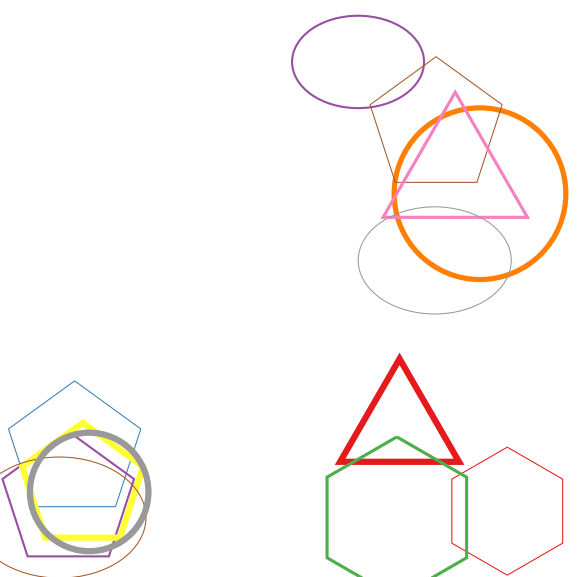[{"shape": "triangle", "thickness": 3, "radius": 0.59, "center": [0.692, 0.259]}, {"shape": "hexagon", "thickness": 0.5, "radius": 0.55, "center": [0.878, 0.114]}, {"shape": "pentagon", "thickness": 0.5, "radius": 0.6, "center": [0.129, 0.219]}, {"shape": "hexagon", "thickness": 1.5, "radius": 0.7, "center": [0.687, 0.103]}, {"shape": "pentagon", "thickness": 1, "radius": 0.6, "center": [0.118, 0.133]}, {"shape": "oval", "thickness": 1, "radius": 0.57, "center": [0.62, 0.892]}, {"shape": "circle", "thickness": 2.5, "radius": 0.74, "center": [0.831, 0.664]}, {"shape": "pentagon", "thickness": 3, "radius": 0.55, "center": [0.143, 0.157]}, {"shape": "pentagon", "thickness": 0.5, "radius": 0.6, "center": [0.755, 0.781]}, {"shape": "oval", "thickness": 0.5, "radius": 0.75, "center": [0.103, 0.103]}, {"shape": "triangle", "thickness": 1.5, "radius": 0.72, "center": [0.788, 0.695]}, {"shape": "circle", "thickness": 3, "radius": 0.51, "center": [0.154, 0.147]}, {"shape": "oval", "thickness": 0.5, "radius": 0.66, "center": [0.753, 0.548]}]